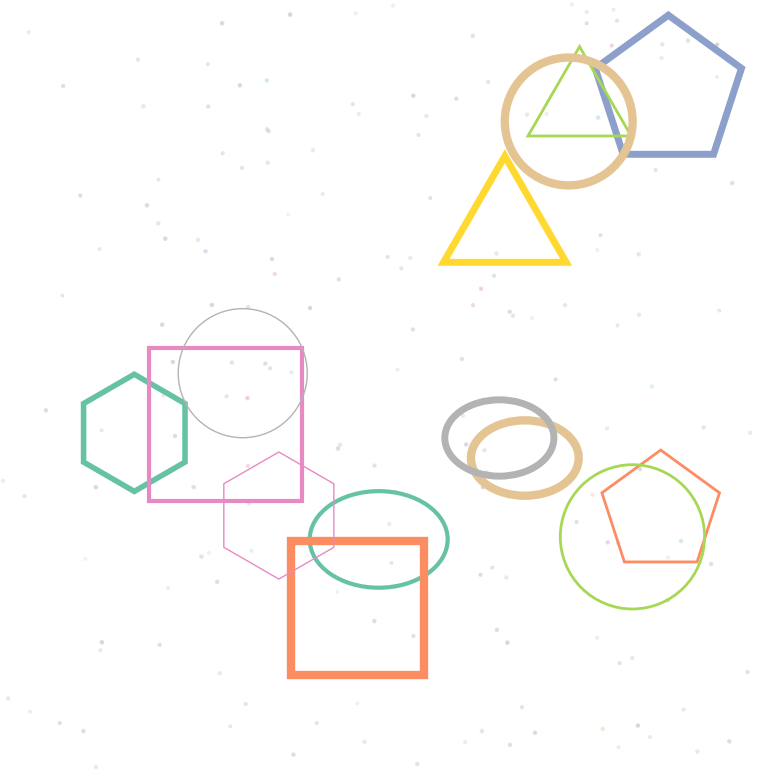[{"shape": "oval", "thickness": 1.5, "radius": 0.45, "center": [0.492, 0.299]}, {"shape": "hexagon", "thickness": 2, "radius": 0.38, "center": [0.174, 0.438]}, {"shape": "pentagon", "thickness": 1, "radius": 0.4, "center": [0.858, 0.335]}, {"shape": "square", "thickness": 3, "radius": 0.43, "center": [0.464, 0.21]}, {"shape": "pentagon", "thickness": 2.5, "radius": 0.5, "center": [0.868, 0.88]}, {"shape": "hexagon", "thickness": 0.5, "radius": 0.41, "center": [0.362, 0.33]}, {"shape": "square", "thickness": 1.5, "radius": 0.5, "center": [0.293, 0.449]}, {"shape": "circle", "thickness": 1, "radius": 0.47, "center": [0.821, 0.303]}, {"shape": "triangle", "thickness": 1, "radius": 0.39, "center": [0.753, 0.862]}, {"shape": "triangle", "thickness": 2.5, "radius": 0.46, "center": [0.656, 0.705]}, {"shape": "circle", "thickness": 3, "radius": 0.42, "center": [0.739, 0.842]}, {"shape": "oval", "thickness": 3, "radius": 0.35, "center": [0.682, 0.405]}, {"shape": "circle", "thickness": 0.5, "radius": 0.42, "center": [0.315, 0.515]}, {"shape": "oval", "thickness": 2.5, "radius": 0.35, "center": [0.649, 0.431]}]